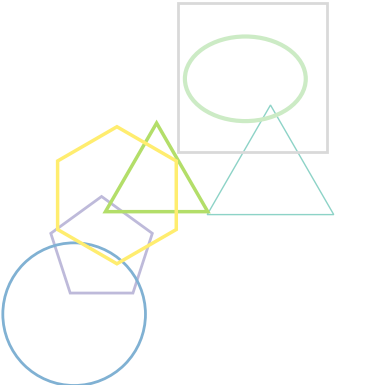[{"shape": "triangle", "thickness": 1, "radius": 0.95, "center": [0.703, 0.537]}, {"shape": "pentagon", "thickness": 2, "radius": 0.69, "center": [0.264, 0.351]}, {"shape": "circle", "thickness": 2, "radius": 0.93, "center": [0.193, 0.184]}, {"shape": "triangle", "thickness": 2.5, "radius": 0.77, "center": [0.407, 0.527]}, {"shape": "square", "thickness": 2, "radius": 0.97, "center": [0.656, 0.799]}, {"shape": "oval", "thickness": 3, "radius": 0.78, "center": [0.637, 0.795]}, {"shape": "hexagon", "thickness": 2.5, "radius": 0.89, "center": [0.304, 0.493]}]